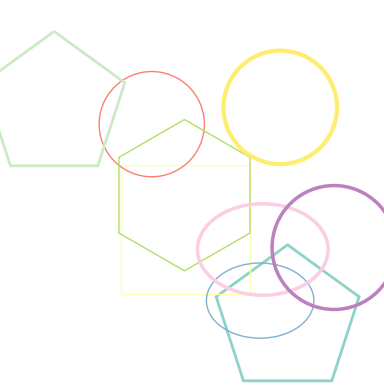[{"shape": "pentagon", "thickness": 2, "radius": 0.98, "center": [0.747, 0.169]}, {"shape": "square", "thickness": 1, "radius": 0.84, "center": [0.482, 0.403]}, {"shape": "circle", "thickness": 1, "radius": 0.68, "center": [0.394, 0.678]}, {"shape": "oval", "thickness": 1, "radius": 0.7, "center": [0.676, 0.219]}, {"shape": "hexagon", "thickness": 1, "radius": 0.98, "center": [0.479, 0.493]}, {"shape": "oval", "thickness": 2.5, "radius": 0.85, "center": [0.683, 0.352]}, {"shape": "circle", "thickness": 2.5, "radius": 0.8, "center": [0.868, 0.357]}, {"shape": "pentagon", "thickness": 2, "radius": 0.96, "center": [0.141, 0.725]}, {"shape": "circle", "thickness": 3, "radius": 0.74, "center": [0.728, 0.721]}]